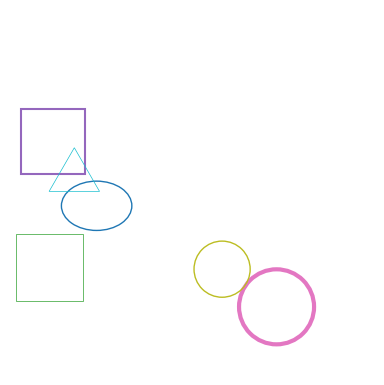[{"shape": "oval", "thickness": 1, "radius": 0.46, "center": [0.251, 0.465]}, {"shape": "square", "thickness": 0.5, "radius": 0.43, "center": [0.129, 0.306]}, {"shape": "square", "thickness": 1.5, "radius": 0.42, "center": [0.137, 0.633]}, {"shape": "circle", "thickness": 3, "radius": 0.49, "center": [0.718, 0.203]}, {"shape": "circle", "thickness": 1, "radius": 0.36, "center": [0.577, 0.301]}, {"shape": "triangle", "thickness": 0.5, "radius": 0.38, "center": [0.193, 0.541]}]